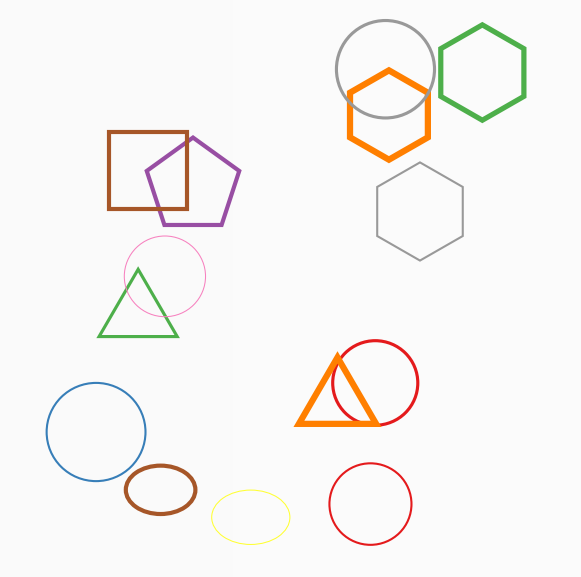[{"shape": "circle", "thickness": 1.5, "radius": 0.37, "center": [0.646, 0.336]}, {"shape": "circle", "thickness": 1, "radius": 0.35, "center": [0.637, 0.126]}, {"shape": "circle", "thickness": 1, "radius": 0.43, "center": [0.165, 0.251]}, {"shape": "hexagon", "thickness": 2.5, "radius": 0.41, "center": [0.83, 0.874]}, {"shape": "triangle", "thickness": 1.5, "radius": 0.39, "center": [0.238, 0.455]}, {"shape": "pentagon", "thickness": 2, "radius": 0.42, "center": [0.332, 0.677]}, {"shape": "hexagon", "thickness": 3, "radius": 0.39, "center": [0.669, 0.8]}, {"shape": "triangle", "thickness": 3, "radius": 0.38, "center": [0.581, 0.304]}, {"shape": "oval", "thickness": 0.5, "radius": 0.34, "center": [0.431, 0.103]}, {"shape": "square", "thickness": 2, "radius": 0.33, "center": [0.254, 0.703]}, {"shape": "oval", "thickness": 2, "radius": 0.3, "center": [0.276, 0.151]}, {"shape": "circle", "thickness": 0.5, "radius": 0.35, "center": [0.284, 0.521]}, {"shape": "hexagon", "thickness": 1, "radius": 0.42, "center": [0.723, 0.633]}, {"shape": "circle", "thickness": 1.5, "radius": 0.42, "center": [0.663, 0.879]}]